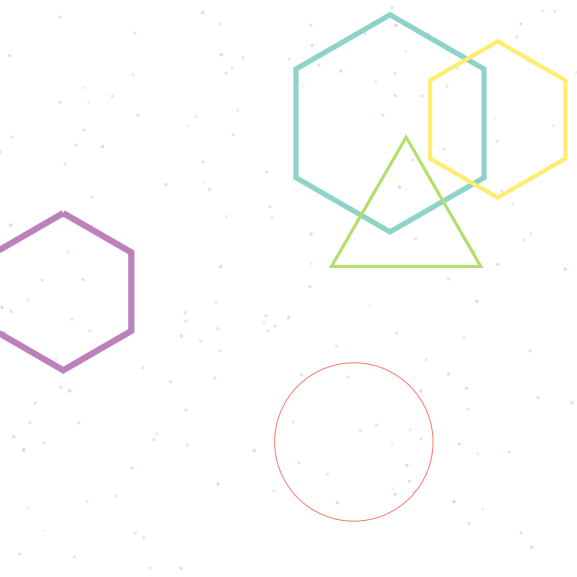[{"shape": "hexagon", "thickness": 2.5, "radius": 0.94, "center": [0.675, 0.786]}, {"shape": "circle", "thickness": 0.5, "radius": 0.69, "center": [0.613, 0.234]}, {"shape": "triangle", "thickness": 1.5, "radius": 0.75, "center": [0.703, 0.612]}, {"shape": "hexagon", "thickness": 3, "radius": 0.68, "center": [0.11, 0.494]}, {"shape": "hexagon", "thickness": 2, "radius": 0.68, "center": [0.862, 0.792]}]